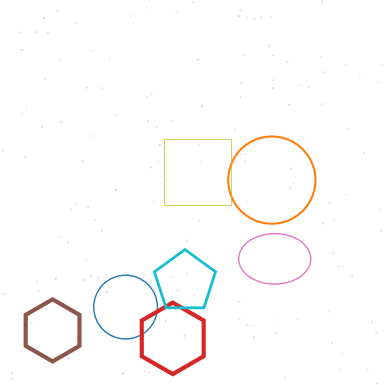[{"shape": "circle", "thickness": 1, "radius": 0.41, "center": [0.326, 0.202]}, {"shape": "circle", "thickness": 1.5, "radius": 0.57, "center": [0.706, 0.532]}, {"shape": "hexagon", "thickness": 3, "radius": 0.46, "center": [0.449, 0.121]}, {"shape": "hexagon", "thickness": 3, "radius": 0.4, "center": [0.137, 0.142]}, {"shape": "oval", "thickness": 1, "radius": 0.47, "center": [0.714, 0.328]}, {"shape": "square", "thickness": 0.5, "radius": 0.43, "center": [0.514, 0.553]}, {"shape": "pentagon", "thickness": 2, "radius": 0.42, "center": [0.48, 0.268]}]